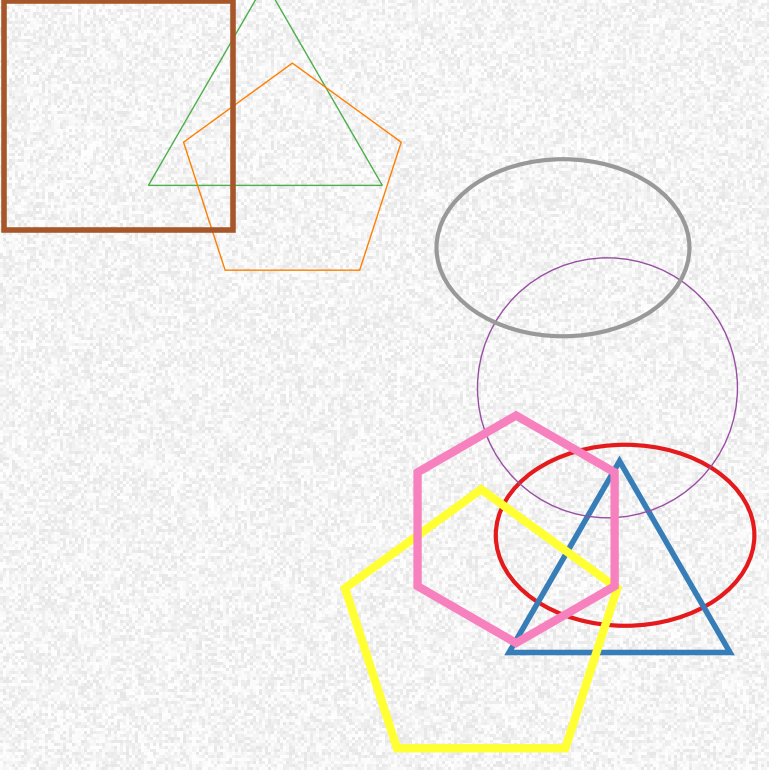[{"shape": "oval", "thickness": 1.5, "radius": 0.84, "center": [0.812, 0.305]}, {"shape": "triangle", "thickness": 2, "radius": 0.83, "center": [0.805, 0.235]}, {"shape": "triangle", "thickness": 0.5, "radius": 0.88, "center": [0.345, 0.847]}, {"shape": "circle", "thickness": 0.5, "radius": 0.84, "center": [0.789, 0.496]}, {"shape": "pentagon", "thickness": 0.5, "radius": 0.74, "center": [0.38, 0.769]}, {"shape": "pentagon", "thickness": 3, "radius": 0.93, "center": [0.625, 0.179]}, {"shape": "square", "thickness": 2, "radius": 0.74, "center": [0.154, 0.85]}, {"shape": "hexagon", "thickness": 3, "radius": 0.74, "center": [0.67, 0.313]}, {"shape": "oval", "thickness": 1.5, "radius": 0.82, "center": [0.731, 0.678]}]